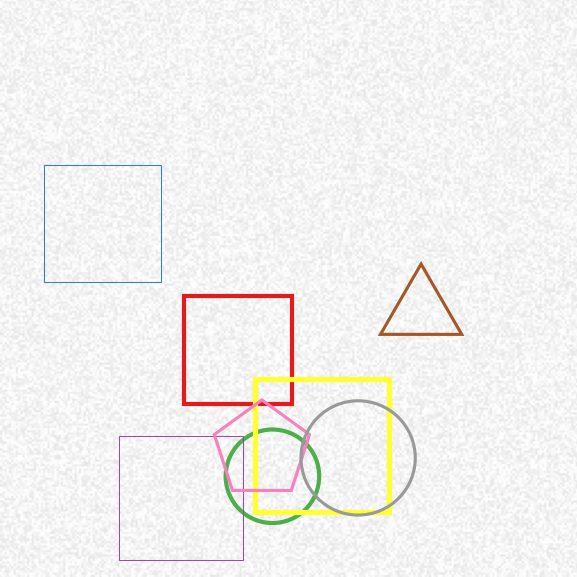[{"shape": "square", "thickness": 2, "radius": 0.47, "center": [0.411, 0.393]}, {"shape": "square", "thickness": 0.5, "radius": 0.51, "center": [0.177, 0.611]}, {"shape": "circle", "thickness": 2, "radius": 0.4, "center": [0.472, 0.174]}, {"shape": "square", "thickness": 0.5, "radius": 0.54, "center": [0.313, 0.137]}, {"shape": "square", "thickness": 2.5, "radius": 0.58, "center": [0.558, 0.228]}, {"shape": "triangle", "thickness": 1.5, "radius": 0.41, "center": [0.729, 0.461]}, {"shape": "pentagon", "thickness": 1.5, "radius": 0.43, "center": [0.453, 0.22]}, {"shape": "circle", "thickness": 1.5, "radius": 0.49, "center": [0.62, 0.206]}]